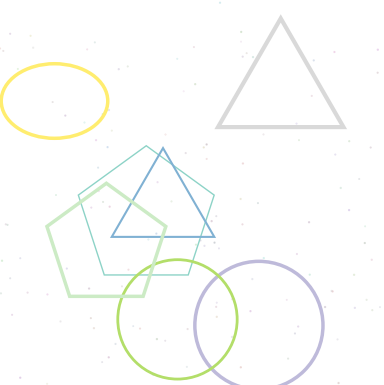[{"shape": "pentagon", "thickness": 1, "radius": 0.93, "center": [0.38, 0.436]}, {"shape": "circle", "thickness": 2.5, "radius": 0.83, "center": [0.673, 0.155]}, {"shape": "triangle", "thickness": 1.5, "radius": 0.77, "center": [0.423, 0.462]}, {"shape": "circle", "thickness": 2, "radius": 0.78, "center": [0.461, 0.17]}, {"shape": "triangle", "thickness": 3, "radius": 0.94, "center": [0.729, 0.764]}, {"shape": "pentagon", "thickness": 2.5, "radius": 0.81, "center": [0.276, 0.362]}, {"shape": "oval", "thickness": 2.5, "radius": 0.69, "center": [0.142, 0.738]}]